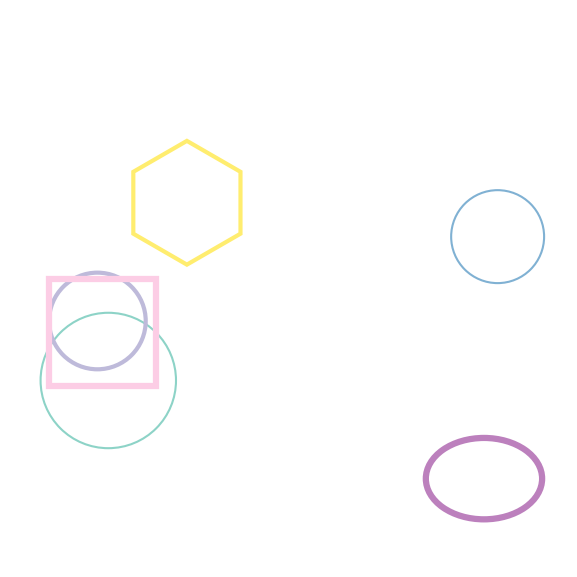[{"shape": "circle", "thickness": 1, "radius": 0.59, "center": [0.188, 0.34]}, {"shape": "circle", "thickness": 2, "radius": 0.42, "center": [0.169, 0.443]}, {"shape": "circle", "thickness": 1, "radius": 0.4, "center": [0.862, 0.589]}, {"shape": "square", "thickness": 3, "radius": 0.46, "center": [0.177, 0.423]}, {"shape": "oval", "thickness": 3, "radius": 0.5, "center": [0.838, 0.17]}, {"shape": "hexagon", "thickness": 2, "radius": 0.54, "center": [0.324, 0.648]}]